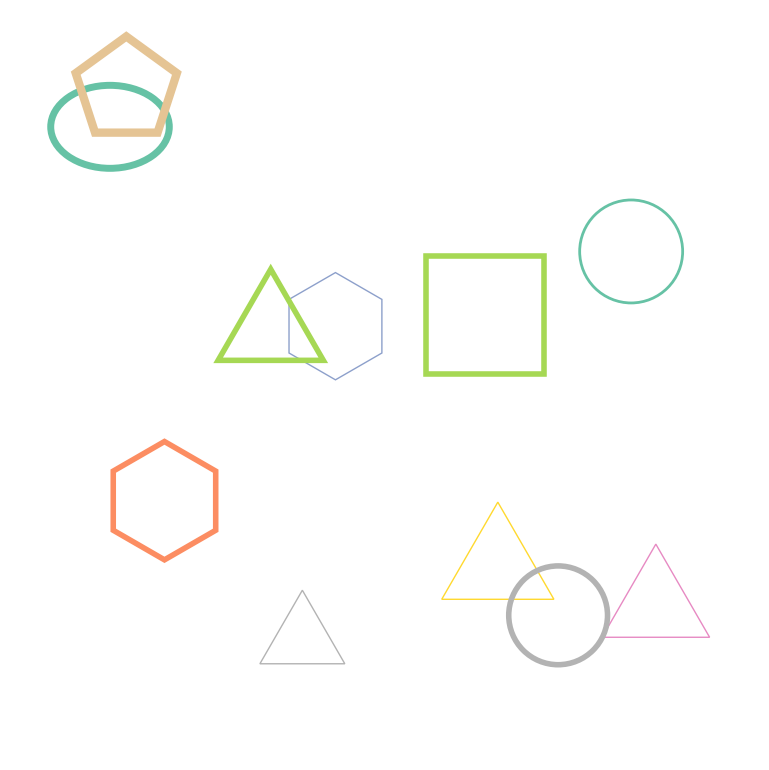[{"shape": "oval", "thickness": 2.5, "radius": 0.38, "center": [0.143, 0.835]}, {"shape": "circle", "thickness": 1, "radius": 0.33, "center": [0.82, 0.673]}, {"shape": "hexagon", "thickness": 2, "radius": 0.38, "center": [0.214, 0.35]}, {"shape": "hexagon", "thickness": 0.5, "radius": 0.35, "center": [0.436, 0.576]}, {"shape": "triangle", "thickness": 0.5, "radius": 0.4, "center": [0.852, 0.213]}, {"shape": "triangle", "thickness": 2, "radius": 0.39, "center": [0.352, 0.571]}, {"shape": "square", "thickness": 2, "radius": 0.38, "center": [0.63, 0.591]}, {"shape": "triangle", "thickness": 0.5, "radius": 0.42, "center": [0.647, 0.264]}, {"shape": "pentagon", "thickness": 3, "radius": 0.35, "center": [0.164, 0.884]}, {"shape": "triangle", "thickness": 0.5, "radius": 0.32, "center": [0.393, 0.17]}, {"shape": "circle", "thickness": 2, "radius": 0.32, "center": [0.725, 0.201]}]